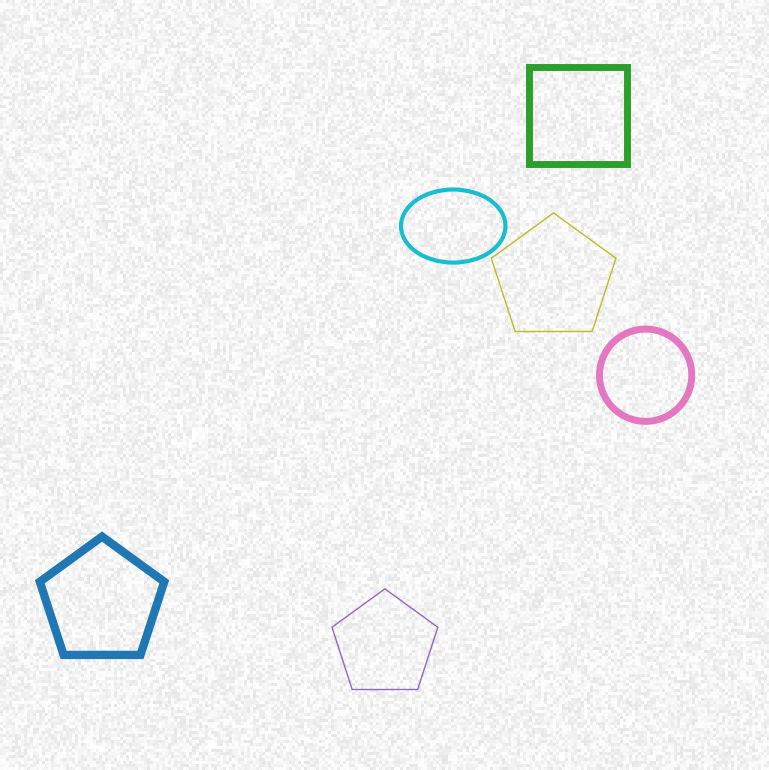[{"shape": "pentagon", "thickness": 3, "radius": 0.42, "center": [0.133, 0.218]}, {"shape": "square", "thickness": 2.5, "radius": 0.32, "center": [0.75, 0.85]}, {"shape": "pentagon", "thickness": 0.5, "radius": 0.36, "center": [0.5, 0.163]}, {"shape": "circle", "thickness": 2.5, "radius": 0.3, "center": [0.838, 0.513]}, {"shape": "pentagon", "thickness": 0.5, "radius": 0.43, "center": [0.719, 0.638]}, {"shape": "oval", "thickness": 1.5, "radius": 0.34, "center": [0.589, 0.706]}]